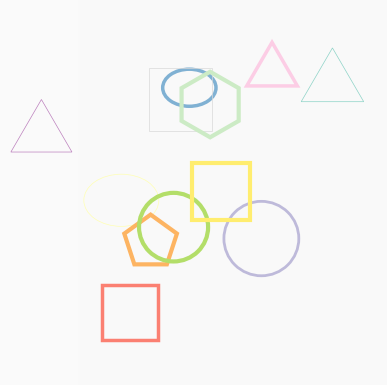[{"shape": "triangle", "thickness": 0.5, "radius": 0.47, "center": [0.858, 0.782]}, {"shape": "oval", "thickness": 0.5, "radius": 0.48, "center": [0.313, 0.48]}, {"shape": "circle", "thickness": 2, "radius": 0.48, "center": [0.674, 0.38]}, {"shape": "square", "thickness": 2.5, "radius": 0.36, "center": [0.336, 0.188]}, {"shape": "oval", "thickness": 2.5, "radius": 0.34, "center": [0.489, 0.772]}, {"shape": "pentagon", "thickness": 3, "radius": 0.36, "center": [0.389, 0.371]}, {"shape": "circle", "thickness": 3, "radius": 0.45, "center": [0.448, 0.41]}, {"shape": "triangle", "thickness": 2.5, "radius": 0.38, "center": [0.702, 0.815]}, {"shape": "square", "thickness": 0.5, "radius": 0.41, "center": [0.465, 0.742]}, {"shape": "triangle", "thickness": 0.5, "radius": 0.45, "center": [0.107, 0.651]}, {"shape": "hexagon", "thickness": 3, "radius": 0.43, "center": [0.542, 0.729]}, {"shape": "square", "thickness": 3, "radius": 0.37, "center": [0.571, 0.503]}]